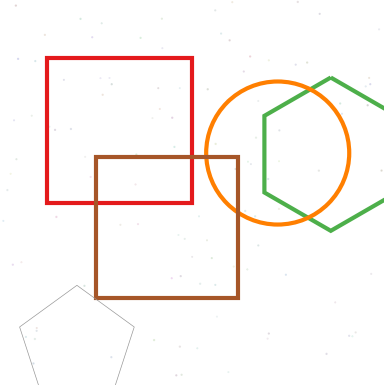[{"shape": "square", "thickness": 3, "radius": 0.94, "center": [0.31, 0.662]}, {"shape": "hexagon", "thickness": 3, "radius": 1.0, "center": [0.859, 0.6]}, {"shape": "circle", "thickness": 3, "radius": 0.93, "center": [0.721, 0.603]}, {"shape": "square", "thickness": 3, "radius": 0.92, "center": [0.434, 0.409]}, {"shape": "pentagon", "thickness": 0.5, "radius": 0.78, "center": [0.2, 0.102]}]